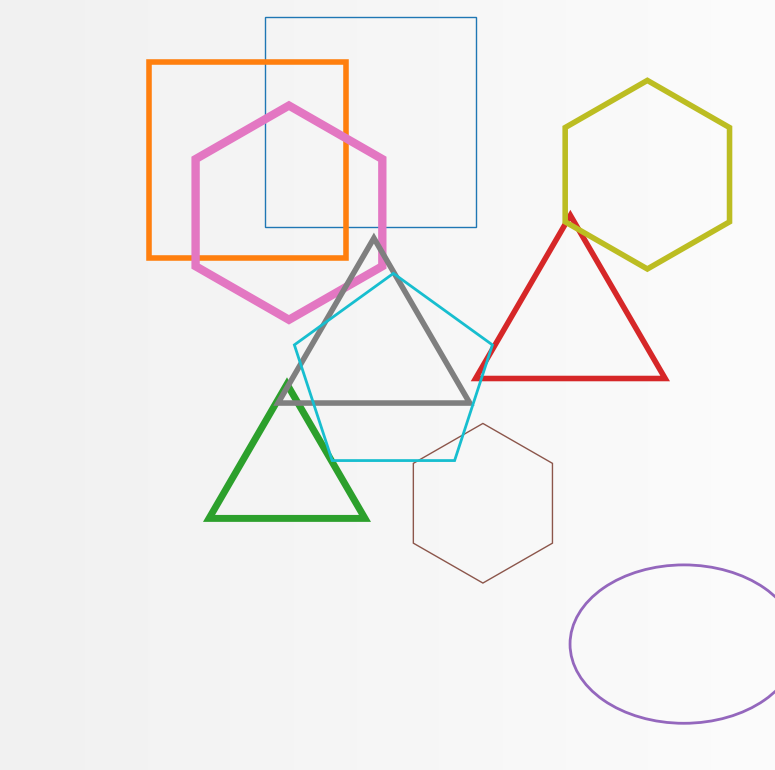[{"shape": "square", "thickness": 0.5, "radius": 0.68, "center": [0.478, 0.841]}, {"shape": "square", "thickness": 2, "radius": 0.64, "center": [0.319, 0.792]}, {"shape": "triangle", "thickness": 2.5, "radius": 0.58, "center": [0.37, 0.385]}, {"shape": "triangle", "thickness": 2, "radius": 0.71, "center": [0.736, 0.579]}, {"shape": "oval", "thickness": 1, "radius": 0.73, "center": [0.882, 0.164]}, {"shape": "hexagon", "thickness": 0.5, "radius": 0.52, "center": [0.623, 0.346]}, {"shape": "hexagon", "thickness": 3, "radius": 0.7, "center": [0.373, 0.724]}, {"shape": "triangle", "thickness": 2, "radius": 0.71, "center": [0.482, 0.548]}, {"shape": "hexagon", "thickness": 2, "radius": 0.61, "center": [0.835, 0.773]}, {"shape": "pentagon", "thickness": 1, "radius": 0.67, "center": [0.508, 0.511]}]